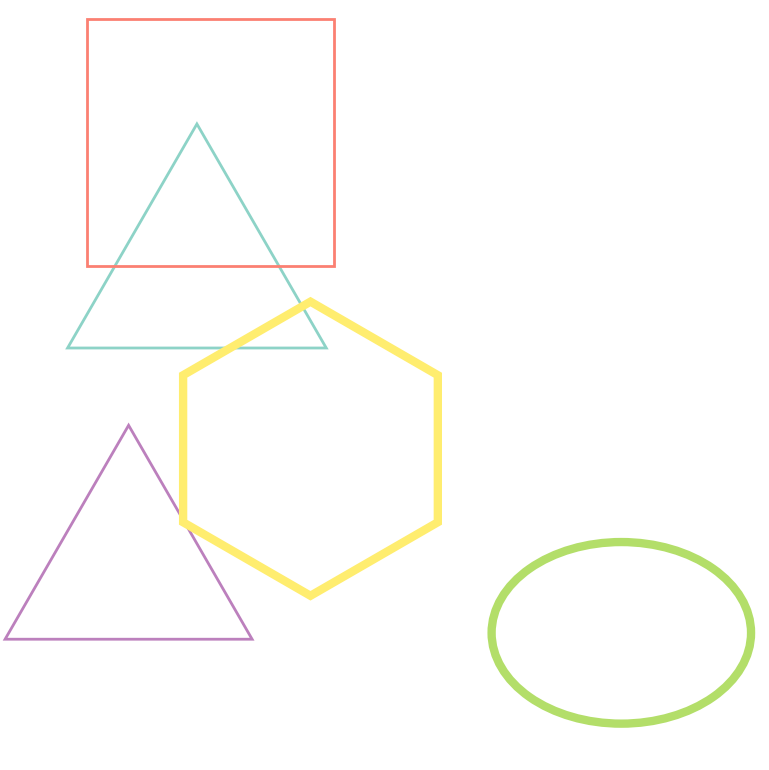[{"shape": "triangle", "thickness": 1, "radius": 0.97, "center": [0.256, 0.645]}, {"shape": "square", "thickness": 1, "radius": 0.8, "center": [0.273, 0.815]}, {"shape": "oval", "thickness": 3, "radius": 0.84, "center": [0.807, 0.178]}, {"shape": "triangle", "thickness": 1, "radius": 0.93, "center": [0.167, 0.262]}, {"shape": "hexagon", "thickness": 3, "radius": 0.95, "center": [0.403, 0.417]}]